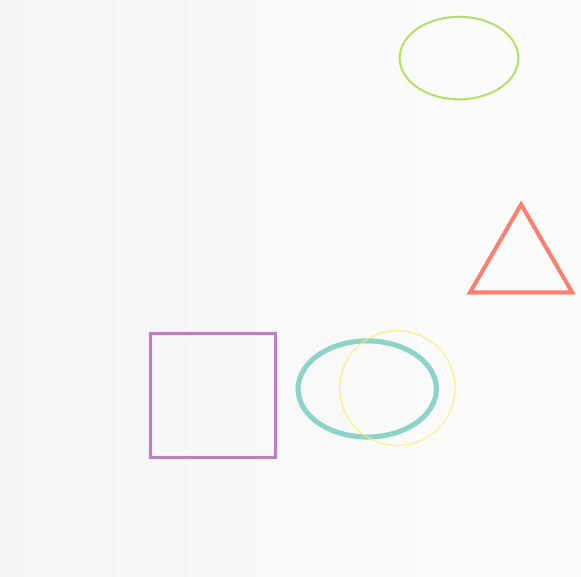[{"shape": "oval", "thickness": 2.5, "radius": 0.59, "center": [0.632, 0.326]}, {"shape": "triangle", "thickness": 2, "radius": 0.51, "center": [0.897, 0.543]}, {"shape": "oval", "thickness": 1, "radius": 0.51, "center": [0.79, 0.899]}, {"shape": "square", "thickness": 1.5, "radius": 0.54, "center": [0.365, 0.315]}, {"shape": "circle", "thickness": 0.5, "radius": 0.5, "center": [0.684, 0.327]}]